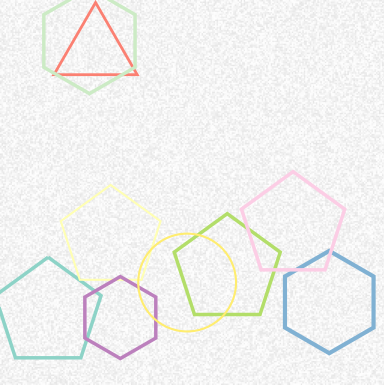[{"shape": "pentagon", "thickness": 2.5, "radius": 0.72, "center": [0.125, 0.188]}, {"shape": "pentagon", "thickness": 1.5, "radius": 0.68, "center": [0.287, 0.383]}, {"shape": "triangle", "thickness": 2, "radius": 0.62, "center": [0.248, 0.868]}, {"shape": "hexagon", "thickness": 3, "radius": 0.66, "center": [0.855, 0.216]}, {"shape": "pentagon", "thickness": 2.5, "radius": 0.72, "center": [0.59, 0.3]}, {"shape": "pentagon", "thickness": 2.5, "radius": 0.7, "center": [0.761, 0.413]}, {"shape": "hexagon", "thickness": 2.5, "radius": 0.53, "center": [0.313, 0.175]}, {"shape": "hexagon", "thickness": 2.5, "radius": 0.68, "center": [0.232, 0.894]}, {"shape": "circle", "thickness": 1.5, "radius": 0.64, "center": [0.486, 0.266]}]